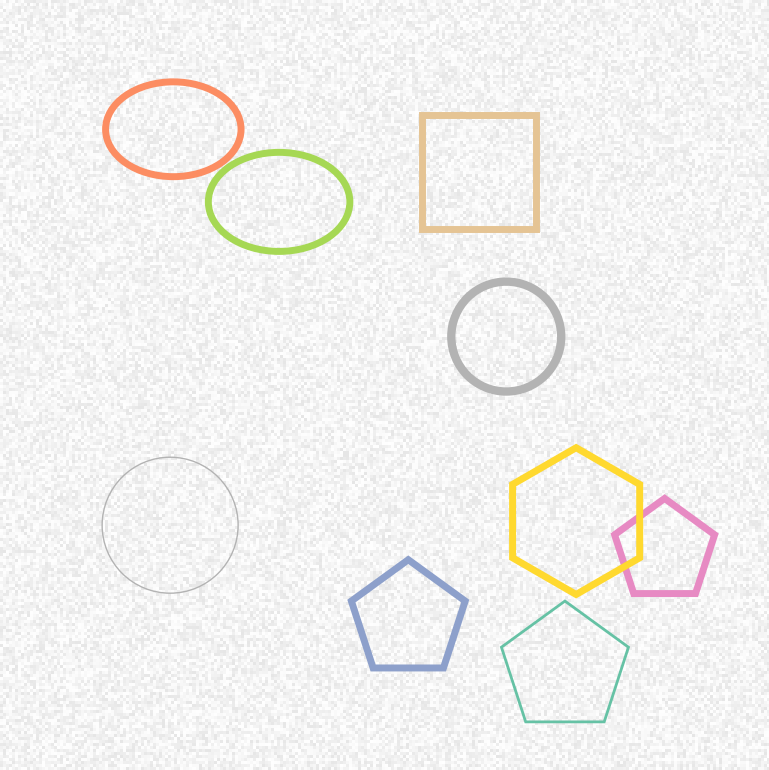[{"shape": "pentagon", "thickness": 1, "radius": 0.43, "center": [0.734, 0.133]}, {"shape": "oval", "thickness": 2.5, "radius": 0.44, "center": [0.225, 0.832]}, {"shape": "pentagon", "thickness": 2.5, "radius": 0.39, "center": [0.53, 0.195]}, {"shape": "pentagon", "thickness": 2.5, "radius": 0.34, "center": [0.863, 0.284]}, {"shape": "oval", "thickness": 2.5, "radius": 0.46, "center": [0.362, 0.738]}, {"shape": "hexagon", "thickness": 2.5, "radius": 0.48, "center": [0.748, 0.323]}, {"shape": "square", "thickness": 2.5, "radius": 0.37, "center": [0.622, 0.777]}, {"shape": "circle", "thickness": 0.5, "radius": 0.44, "center": [0.221, 0.318]}, {"shape": "circle", "thickness": 3, "radius": 0.36, "center": [0.657, 0.563]}]